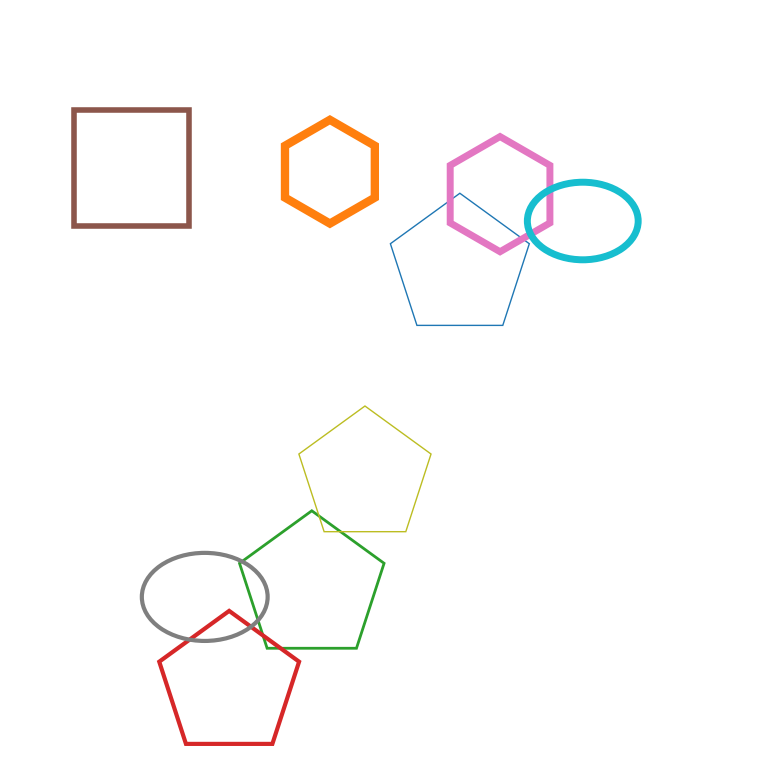[{"shape": "pentagon", "thickness": 0.5, "radius": 0.47, "center": [0.597, 0.654]}, {"shape": "hexagon", "thickness": 3, "radius": 0.34, "center": [0.428, 0.777]}, {"shape": "pentagon", "thickness": 1, "radius": 0.49, "center": [0.405, 0.238]}, {"shape": "pentagon", "thickness": 1.5, "radius": 0.48, "center": [0.298, 0.111]}, {"shape": "square", "thickness": 2, "radius": 0.38, "center": [0.171, 0.782]}, {"shape": "hexagon", "thickness": 2.5, "radius": 0.37, "center": [0.649, 0.748]}, {"shape": "oval", "thickness": 1.5, "radius": 0.41, "center": [0.266, 0.225]}, {"shape": "pentagon", "thickness": 0.5, "radius": 0.45, "center": [0.474, 0.382]}, {"shape": "oval", "thickness": 2.5, "radius": 0.36, "center": [0.757, 0.713]}]